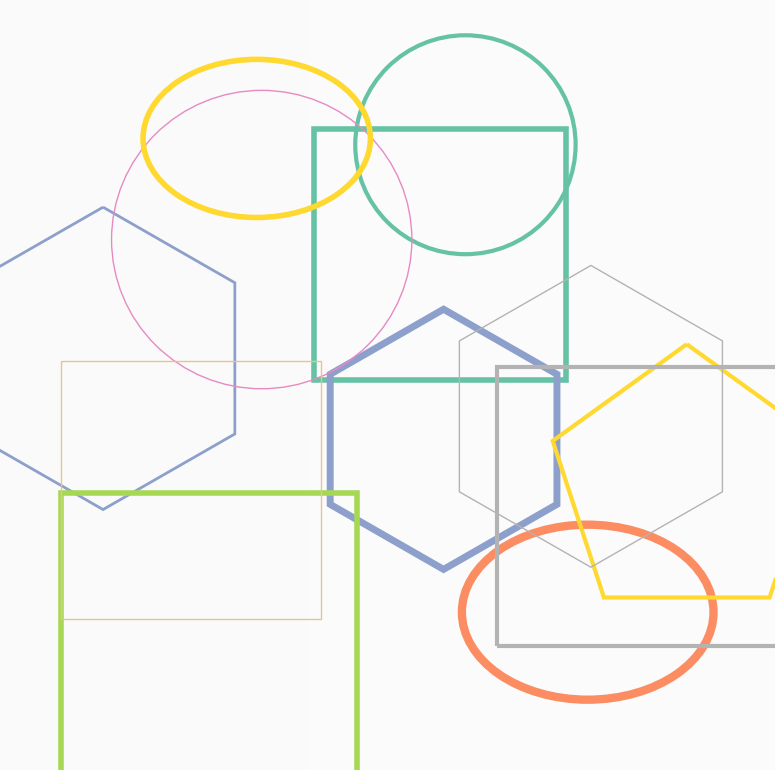[{"shape": "square", "thickness": 2, "radius": 0.82, "center": [0.568, 0.669]}, {"shape": "circle", "thickness": 1.5, "radius": 0.71, "center": [0.601, 0.812]}, {"shape": "oval", "thickness": 3, "radius": 0.81, "center": [0.758, 0.205]}, {"shape": "hexagon", "thickness": 2.5, "radius": 0.84, "center": [0.572, 0.429]}, {"shape": "hexagon", "thickness": 1, "radius": 0.98, "center": [0.133, 0.535]}, {"shape": "circle", "thickness": 0.5, "radius": 0.97, "center": [0.338, 0.689]}, {"shape": "square", "thickness": 2, "radius": 0.96, "center": [0.269, 0.168]}, {"shape": "pentagon", "thickness": 1.5, "radius": 0.91, "center": [0.886, 0.371]}, {"shape": "oval", "thickness": 2, "radius": 0.73, "center": [0.331, 0.82]}, {"shape": "square", "thickness": 0.5, "radius": 0.84, "center": [0.246, 0.363]}, {"shape": "square", "thickness": 1.5, "radius": 0.9, "center": [0.822, 0.343]}, {"shape": "hexagon", "thickness": 0.5, "radius": 0.98, "center": [0.762, 0.459]}]